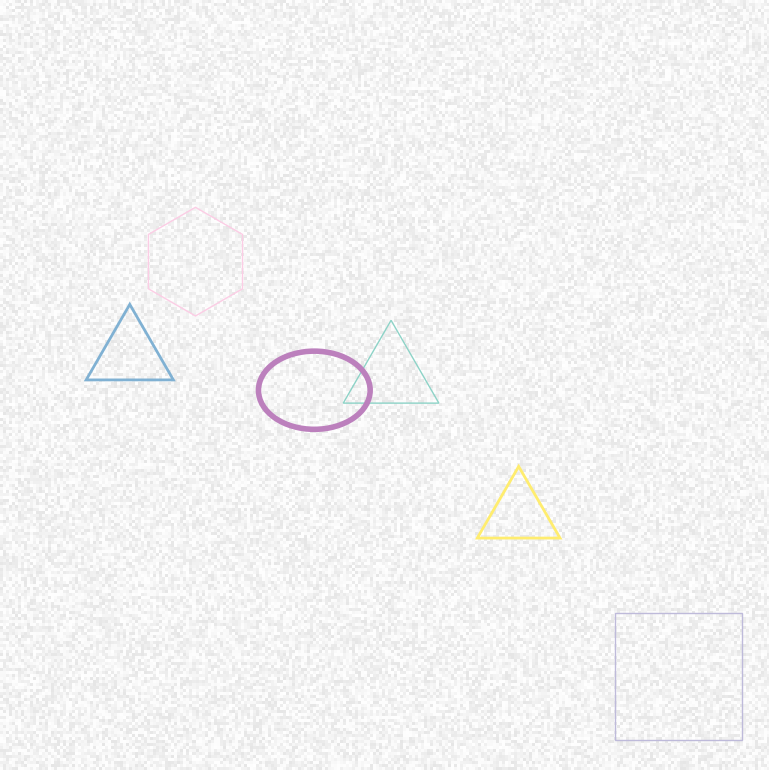[{"shape": "triangle", "thickness": 0.5, "radius": 0.36, "center": [0.508, 0.512]}, {"shape": "square", "thickness": 0.5, "radius": 0.41, "center": [0.881, 0.121]}, {"shape": "triangle", "thickness": 1, "radius": 0.33, "center": [0.169, 0.539]}, {"shape": "hexagon", "thickness": 0.5, "radius": 0.35, "center": [0.254, 0.66]}, {"shape": "oval", "thickness": 2, "radius": 0.36, "center": [0.408, 0.493]}, {"shape": "triangle", "thickness": 1, "radius": 0.31, "center": [0.674, 0.332]}]